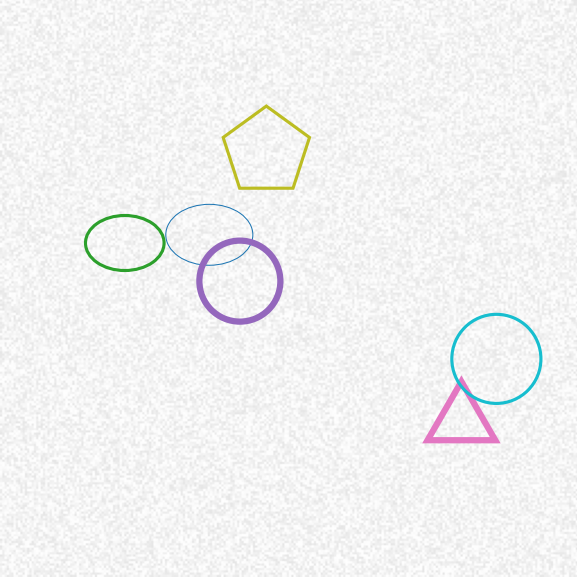[{"shape": "oval", "thickness": 0.5, "radius": 0.38, "center": [0.362, 0.593]}, {"shape": "oval", "thickness": 1.5, "radius": 0.34, "center": [0.216, 0.578]}, {"shape": "circle", "thickness": 3, "radius": 0.35, "center": [0.415, 0.512]}, {"shape": "triangle", "thickness": 3, "radius": 0.34, "center": [0.799, 0.271]}, {"shape": "pentagon", "thickness": 1.5, "radius": 0.39, "center": [0.461, 0.737]}, {"shape": "circle", "thickness": 1.5, "radius": 0.39, "center": [0.86, 0.378]}]